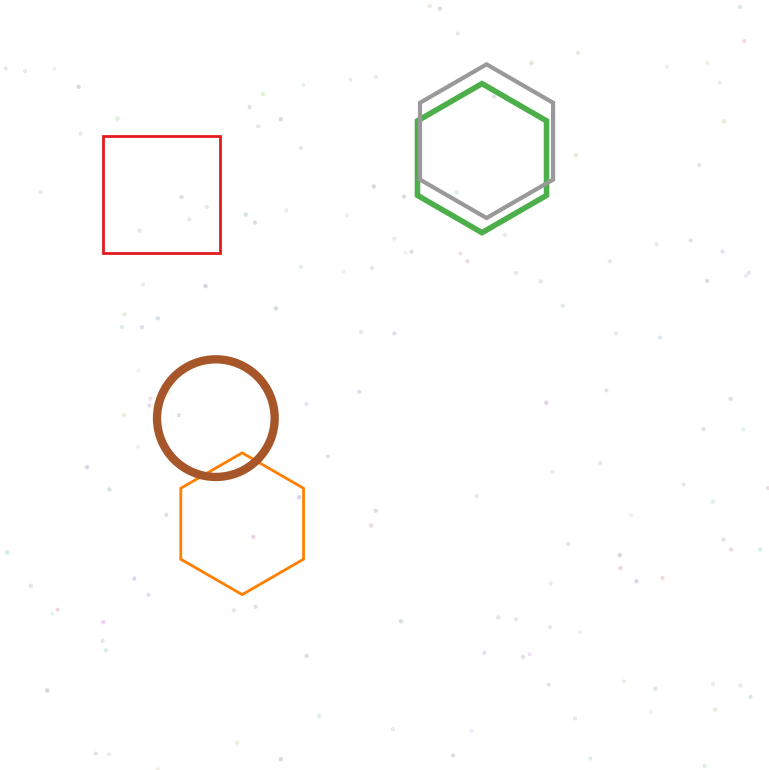[{"shape": "square", "thickness": 1, "radius": 0.38, "center": [0.21, 0.747]}, {"shape": "hexagon", "thickness": 2, "radius": 0.48, "center": [0.626, 0.795]}, {"shape": "hexagon", "thickness": 1, "radius": 0.46, "center": [0.314, 0.32]}, {"shape": "circle", "thickness": 3, "radius": 0.38, "center": [0.28, 0.457]}, {"shape": "hexagon", "thickness": 1.5, "radius": 0.5, "center": [0.632, 0.817]}]